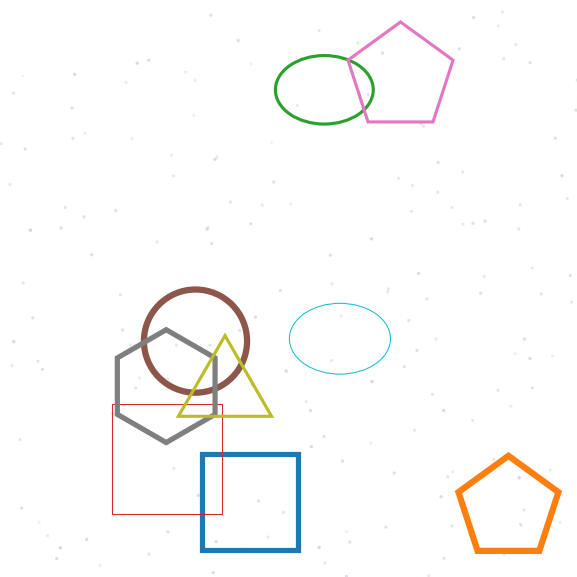[{"shape": "square", "thickness": 2.5, "radius": 0.42, "center": [0.432, 0.13]}, {"shape": "pentagon", "thickness": 3, "radius": 0.45, "center": [0.88, 0.119]}, {"shape": "oval", "thickness": 1.5, "radius": 0.42, "center": [0.562, 0.844]}, {"shape": "square", "thickness": 0.5, "radius": 0.48, "center": [0.289, 0.205]}, {"shape": "circle", "thickness": 3, "radius": 0.45, "center": [0.339, 0.408]}, {"shape": "pentagon", "thickness": 1.5, "radius": 0.48, "center": [0.694, 0.865]}, {"shape": "hexagon", "thickness": 2.5, "radius": 0.49, "center": [0.288, 0.331]}, {"shape": "triangle", "thickness": 1.5, "radius": 0.47, "center": [0.39, 0.325]}, {"shape": "oval", "thickness": 0.5, "radius": 0.44, "center": [0.589, 0.413]}]